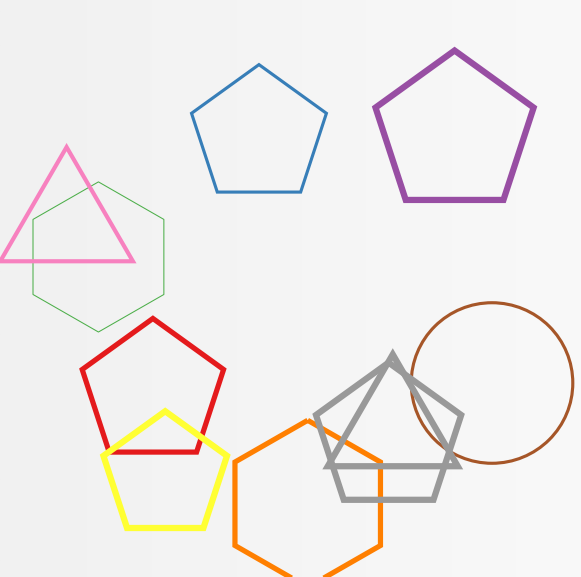[{"shape": "pentagon", "thickness": 2.5, "radius": 0.64, "center": [0.263, 0.32]}, {"shape": "pentagon", "thickness": 1.5, "radius": 0.61, "center": [0.446, 0.765]}, {"shape": "hexagon", "thickness": 0.5, "radius": 0.65, "center": [0.169, 0.554]}, {"shape": "pentagon", "thickness": 3, "radius": 0.72, "center": [0.782, 0.769]}, {"shape": "hexagon", "thickness": 2.5, "radius": 0.72, "center": [0.529, 0.127]}, {"shape": "pentagon", "thickness": 3, "radius": 0.56, "center": [0.284, 0.175]}, {"shape": "circle", "thickness": 1.5, "radius": 0.69, "center": [0.846, 0.336]}, {"shape": "triangle", "thickness": 2, "radius": 0.66, "center": [0.115, 0.613]}, {"shape": "triangle", "thickness": 3, "radius": 0.65, "center": [0.676, 0.256]}, {"shape": "pentagon", "thickness": 3, "radius": 0.66, "center": [0.669, 0.24]}]